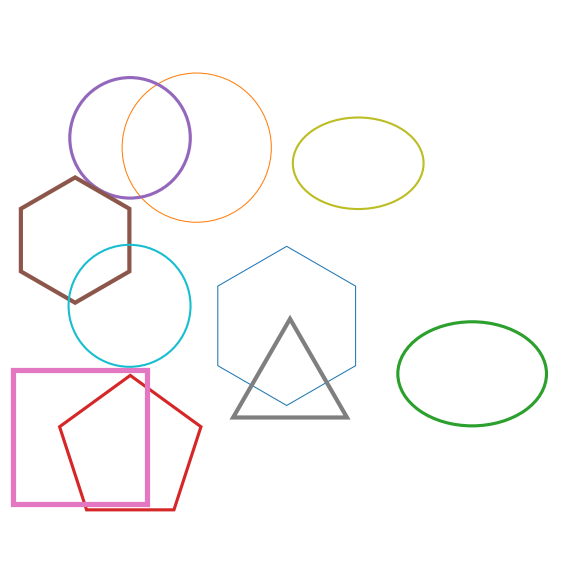[{"shape": "hexagon", "thickness": 0.5, "radius": 0.69, "center": [0.496, 0.435]}, {"shape": "circle", "thickness": 0.5, "radius": 0.65, "center": [0.341, 0.743]}, {"shape": "oval", "thickness": 1.5, "radius": 0.64, "center": [0.818, 0.352]}, {"shape": "pentagon", "thickness": 1.5, "radius": 0.64, "center": [0.226, 0.22]}, {"shape": "circle", "thickness": 1.5, "radius": 0.52, "center": [0.225, 0.76]}, {"shape": "hexagon", "thickness": 2, "radius": 0.54, "center": [0.13, 0.583]}, {"shape": "square", "thickness": 2.5, "radius": 0.58, "center": [0.139, 0.242]}, {"shape": "triangle", "thickness": 2, "radius": 0.57, "center": [0.502, 0.333]}, {"shape": "oval", "thickness": 1, "radius": 0.57, "center": [0.62, 0.716]}, {"shape": "circle", "thickness": 1, "radius": 0.53, "center": [0.224, 0.47]}]